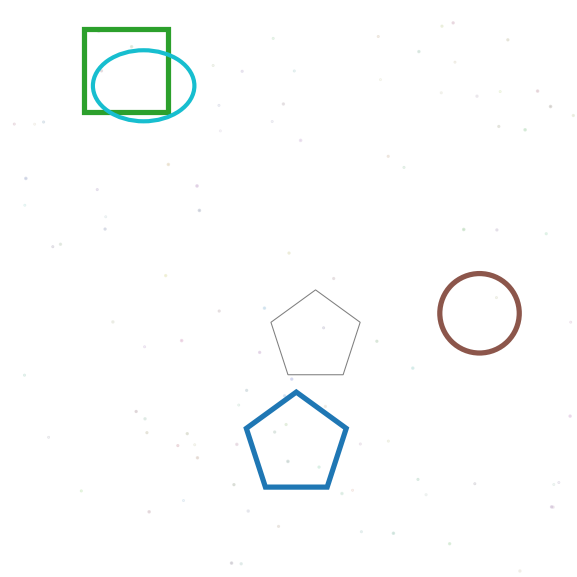[{"shape": "pentagon", "thickness": 2.5, "radius": 0.45, "center": [0.513, 0.229]}, {"shape": "square", "thickness": 2.5, "radius": 0.36, "center": [0.218, 0.877]}, {"shape": "circle", "thickness": 2.5, "radius": 0.34, "center": [0.83, 0.457]}, {"shape": "pentagon", "thickness": 0.5, "radius": 0.41, "center": [0.546, 0.416]}, {"shape": "oval", "thickness": 2, "radius": 0.44, "center": [0.249, 0.851]}]